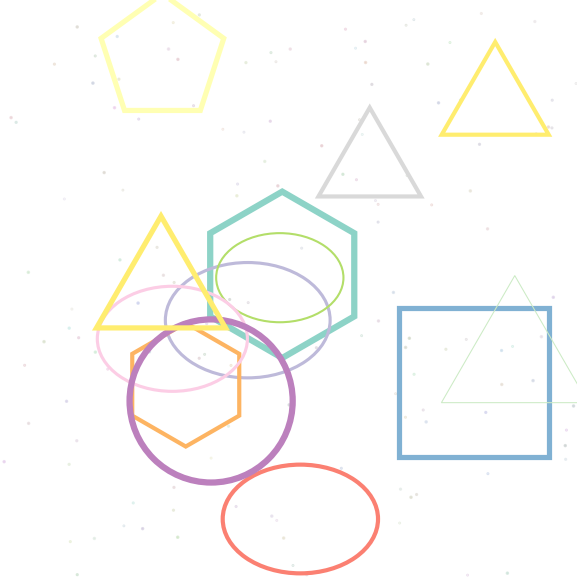[{"shape": "hexagon", "thickness": 3, "radius": 0.72, "center": [0.489, 0.523]}, {"shape": "pentagon", "thickness": 2.5, "radius": 0.56, "center": [0.281, 0.898]}, {"shape": "oval", "thickness": 1.5, "radius": 0.71, "center": [0.429, 0.445]}, {"shape": "oval", "thickness": 2, "radius": 0.67, "center": [0.52, 0.1]}, {"shape": "square", "thickness": 2.5, "radius": 0.65, "center": [0.821, 0.337]}, {"shape": "hexagon", "thickness": 2, "radius": 0.53, "center": [0.322, 0.333]}, {"shape": "oval", "thickness": 1, "radius": 0.55, "center": [0.485, 0.518]}, {"shape": "oval", "thickness": 1.5, "radius": 0.65, "center": [0.298, 0.412]}, {"shape": "triangle", "thickness": 2, "radius": 0.51, "center": [0.64, 0.71]}, {"shape": "circle", "thickness": 3, "radius": 0.71, "center": [0.366, 0.305]}, {"shape": "triangle", "thickness": 0.5, "radius": 0.73, "center": [0.891, 0.375]}, {"shape": "triangle", "thickness": 2, "radius": 0.53, "center": [0.857, 0.819]}, {"shape": "triangle", "thickness": 2.5, "radius": 0.65, "center": [0.279, 0.496]}]